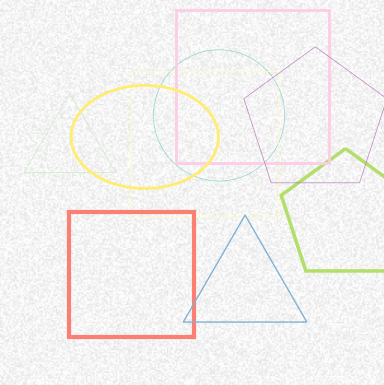[{"shape": "circle", "thickness": 0.5, "radius": 0.85, "center": [0.569, 0.7]}, {"shape": "square", "thickness": 0.5, "radius": 0.95, "center": [0.531, 0.626]}, {"shape": "square", "thickness": 3, "radius": 0.82, "center": [0.342, 0.287]}, {"shape": "triangle", "thickness": 1, "radius": 0.93, "center": [0.637, 0.256]}, {"shape": "pentagon", "thickness": 2.5, "radius": 0.88, "center": [0.898, 0.438]}, {"shape": "square", "thickness": 2, "radius": 0.99, "center": [0.656, 0.775]}, {"shape": "pentagon", "thickness": 0.5, "radius": 0.98, "center": [0.819, 0.683]}, {"shape": "triangle", "thickness": 0.5, "radius": 0.69, "center": [0.181, 0.62]}, {"shape": "oval", "thickness": 2, "radius": 0.96, "center": [0.376, 0.644]}]